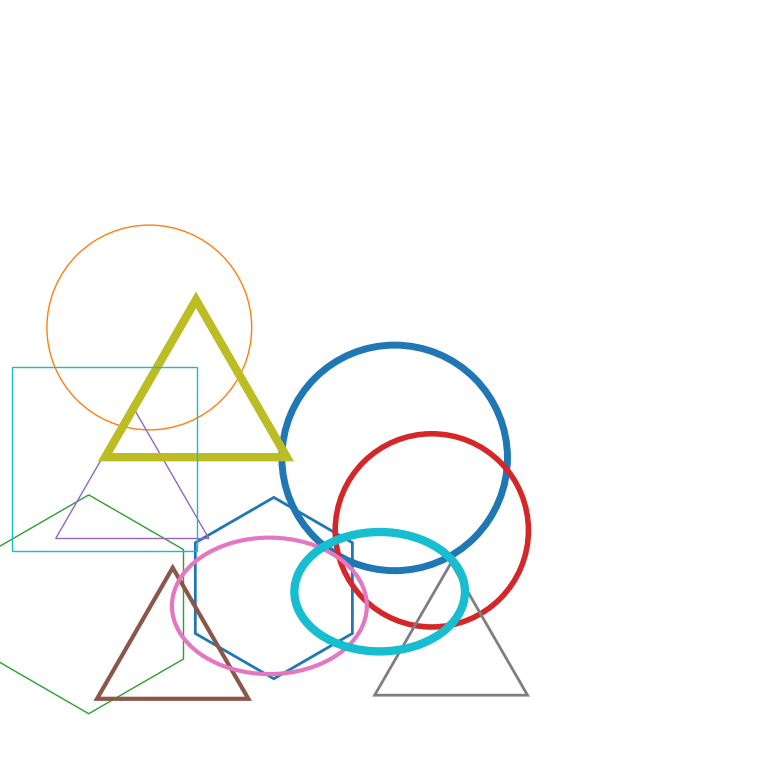[{"shape": "hexagon", "thickness": 1, "radius": 0.59, "center": [0.356, 0.236]}, {"shape": "circle", "thickness": 2.5, "radius": 0.73, "center": [0.513, 0.405]}, {"shape": "circle", "thickness": 0.5, "radius": 0.66, "center": [0.194, 0.575]}, {"shape": "hexagon", "thickness": 0.5, "radius": 0.71, "center": [0.115, 0.215]}, {"shape": "circle", "thickness": 2, "radius": 0.63, "center": [0.561, 0.311]}, {"shape": "triangle", "thickness": 0.5, "radius": 0.57, "center": [0.172, 0.358]}, {"shape": "triangle", "thickness": 1.5, "radius": 0.57, "center": [0.224, 0.149]}, {"shape": "oval", "thickness": 1.5, "radius": 0.63, "center": [0.35, 0.213]}, {"shape": "triangle", "thickness": 1, "radius": 0.57, "center": [0.586, 0.154]}, {"shape": "triangle", "thickness": 3, "radius": 0.68, "center": [0.255, 0.474]}, {"shape": "oval", "thickness": 3, "radius": 0.55, "center": [0.493, 0.232]}, {"shape": "square", "thickness": 0.5, "radius": 0.6, "center": [0.136, 0.404]}]